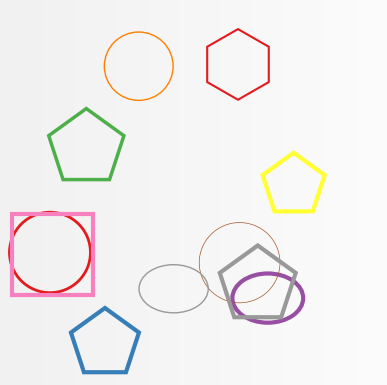[{"shape": "circle", "thickness": 2, "radius": 0.52, "center": [0.129, 0.344]}, {"shape": "hexagon", "thickness": 1.5, "radius": 0.46, "center": [0.614, 0.833]}, {"shape": "pentagon", "thickness": 3, "radius": 0.46, "center": [0.271, 0.108]}, {"shape": "pentagon", "thickness": 2.5, "radius": 0.51, "center": [0.223, 0.616]}, {"shape": "oval", "thickness": 3, "radius": 0.46, "center": [0.691, 0.226]}, {"shape": "circle", "thickness": 1, "radius": 0.44, "center": [0.358, 0.828]}, {"shape": "pentagon", "thickness": 3, "radius": 0.42, "center": [0.758, 0.519]}, {"shape": "circle", "thickness": 0.5, "radius": 0.52, "center": [0.618, 0.318]}, {"shape": "square", "thickness": 3, "radius": 0.52, "center": [0.136, 0.34]}, {"shape": "pentagon", "thickness": 3, "radius": 0.51, "center": [0.665, 0.259]}, {"shape": "oval", "thickness": 1, "radius": 0.45, "center": [0.448, 0.25]}]